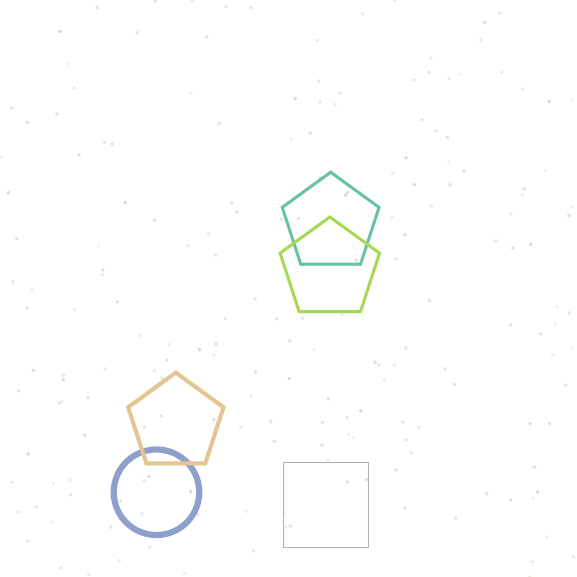[{"shape": "pentagon", "thickness": 1.5, "radius": 0.44, "center": [0.573, 0.613]}, {"shape": "circle", "thickness": 3, "radius": 0.37, "center": [0.271, 0.147]}, {"shape": "pentagon", "thickness": 1.5, "radius": 0.45, "center": [0.571, 0.533]}, {"shape": "pentagon", "thickness": 2, "radius": 0.43, "center": [0.304, 0.267]}, {"shape": "square", "thickness": 0.5, "radius": 0.37, "center": [0.564, 0.125]}]